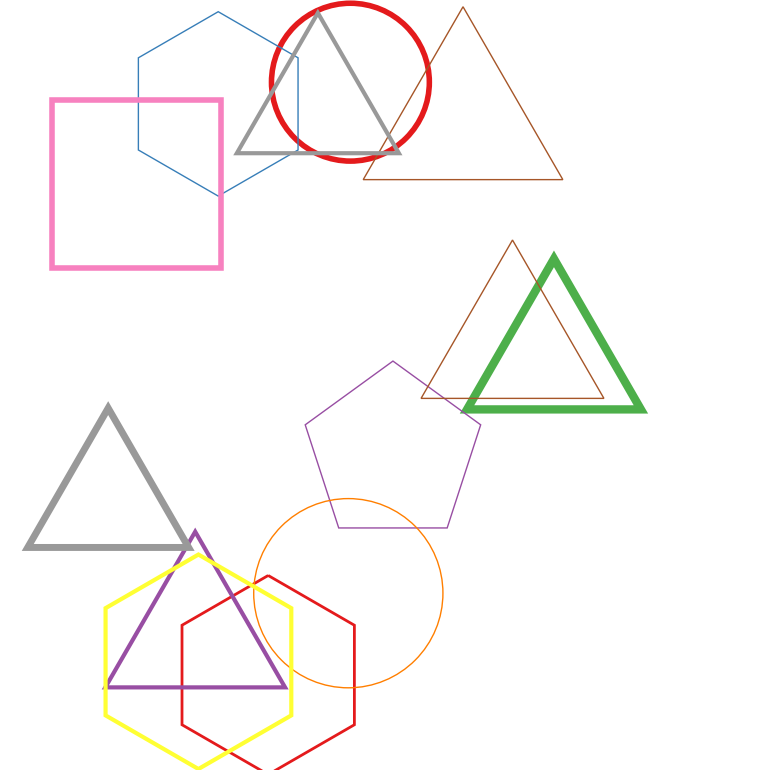[{"shape": "circle", "thickness": 2, "radius": 0.51, "center": [0.455, 0.893]}, {"shape": "hexagon", "thickness": 1, "radius": 0.65, "center": [0.348, 0.123]}, {"shape": "hexagon", "thickness": 0.5, "radius": 0.6, "center": [0.283, 0.865]}, {"shape": "triangle", "thickness": 3, "radius": 0.65, "center": [0.719, 0.533]}, {"shape": "pentagon", "thickness": 0.5, "radius": 0.6, "center": [0.51, 0.411]}, {"shape": "triangle", "thickness": 1.5, "radius": 0.67, "center": [0.254, 0.175]}, {"shape": "circle", "thickness": 0.5, "radius": 0.61, "center": [0.452, 0.23]}, {"shape": "hexagon", "thickness": 1.5, "radius": 0.7, "center": [0.258, 0.141]}, {"shape": "triangle", "thickness": 0.5, "radius": 0.69, "center": [0.666, 0.551]}, {"shape": "triangle", "thickness": 0.5, "radius": 0.75, "center": [0.601, 0.842]}, {"shape": "square", "thickness": 2, "radius": 0.55, "center": [0.177, 0.761]}, {"shape": "triangle", "thickness": 2.5, "radius": 0.6, "center": [0.14, 0.349]}, {"shape": "triangle", "thickness": 1.5, "radius": 0.61, "center": [0.413, 0.862]}]